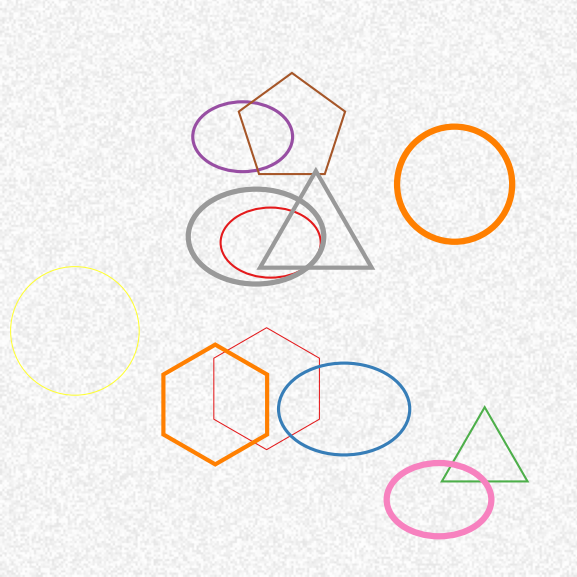[{"shape": "hexagon", "thickness": 0.5, "radius": 0.53, "center": [0.462, 0.326]}, {"shape": "oval", "thickness": 1, "radius": 0.43, "center": [0.469, 0.579]}, {"shape": "oval", "thickness": 1.5, "radius": 0.57, "center": [0.596, 0.291]}, {"shape": "triangle", "thickness": 1, "radius": 0.43, "center": [0.839, 0.208]}, {"shape": "oval", "thickness": 1.5, "radius": 0.43, "center": [0.42, 0.762]}, {"shape": "circle", "thickness": 3, "radius": 0.5, "center": [0.787, 0.68]}, {"shape": "hexagon", "thickness": 2, "radius": 0.52, "center": [0.373, 0.299]}, {"shape": "circle", "thickness": 0.5, "radius": 0.56, "center": [0.13, 0.426]}, {"shape": "pentagon", "thickness": 1, "radius": 0.48, "center": [0.506, 0.776]}, {"shape": "oval", "thickness": 3, "radius": 0.45, "center": [0.76, 0.134]}, {"shape": "oval", "thickness": 2.5, "radius": 0.59, "center": [0.443, 0.589]}, {"shape": "triangle", "thickness": 2, "radius": 0.56, "center": [0.547, 0.591]}]